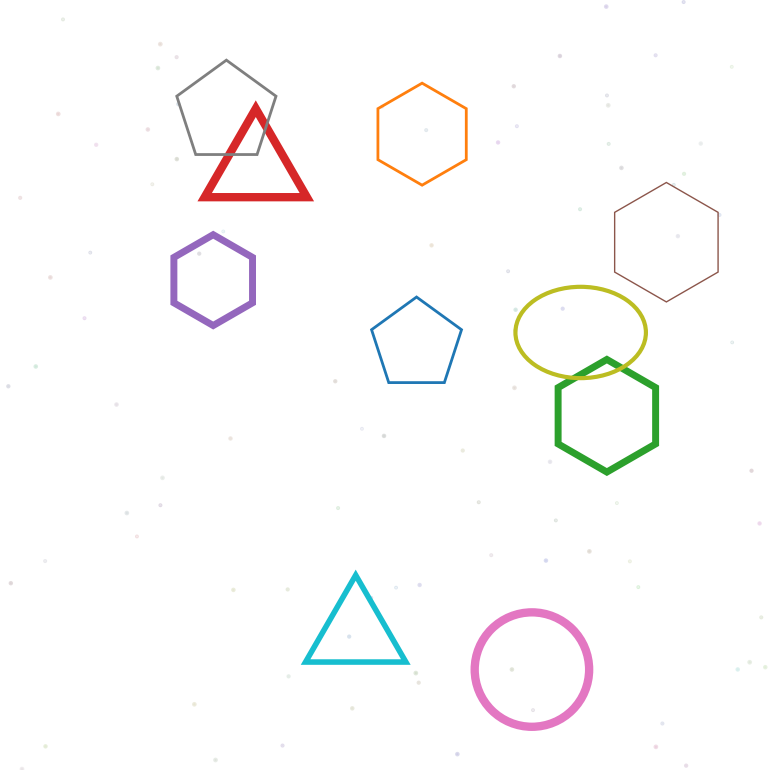[{"shape": "pentagon", "thickness": 1, "radius": 0.31, "center": [0.541, 0.553]}, {"shape": "hexagon", "thickness": 1, "radius": 0.33, "center": [0.548, 0.826]}, {"shape": "hexagon", "thickness": 2.5, "radius": 0.37, "center": [0.788, 0.46]}, {"shape": "triangle", "thickness": 3, "radius": 0.38, "center": [0.332, 0.782]}, {"shape": "hexagon", "thickness": 2.5, "radius": 0.29, "center": [0.277, 0.636]}, {"shape": "hexagon", "thickness": 0.5, "radius": 0.39, "center": [0.865, 0.685]}, {"shape": "circle", "thickness": 3, "radius": 0.37, "center": [0.691, 0.13]}, {"shape": "pentagon", "thickness": 1, "radius": 0.34, "center": [0.294, 0.854]}, {"shape": "oval", "thickness": 1.5, "radius": 0.42, "center": [0.754, 0.568]}, {"shape": "triangle", "thickness": 2, "radius": 0.38, "center": [0.462, 0.178]}]